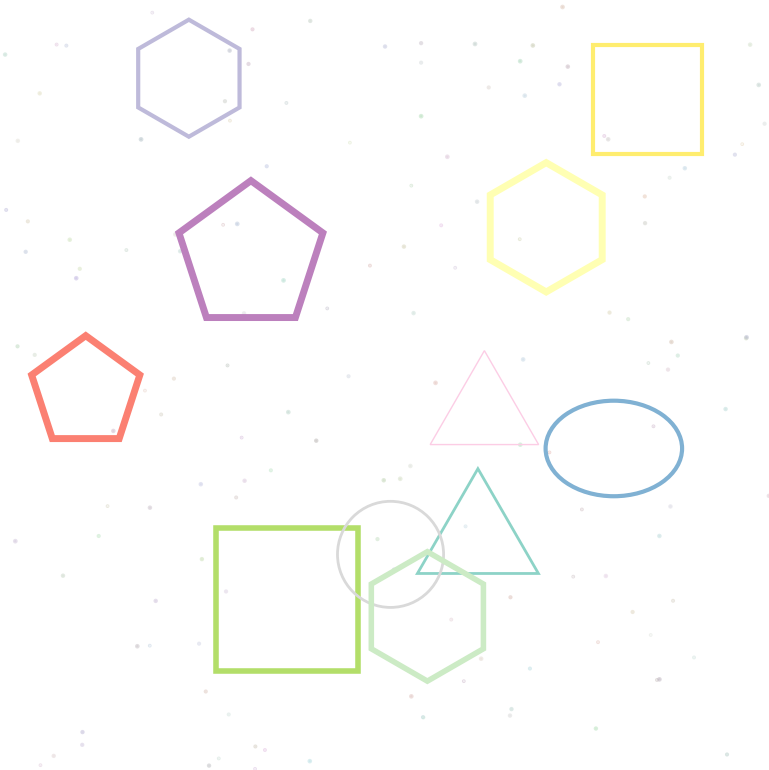[{"shape": "triangle", "thickness": 1, "radius": 0.45, "center": [0.621, 0.301]}, {"shape": "hexagon", "thickness": 2.5, "radius": 0.42, "center": [0.709, 0.705]}, {"shape": "hexagon", "thickness": 1.5, "radius": 0.38, "center": [0.245, 0.898]}, {"shape": "pentagon", "thickness": 2.5, "radius": 0.37, "center": [0.111, 0.49]}, {"shape": "oval", "thickness": 1.5, "radius": 0.44, "center": [0.797, 0.418]}, {"shape": "square", "thickness": 2, "radius": 0.46, "center": [0.373, 0.221]}, {"shape": "triangle", "thickness": 0.5, "radius": 0.41, "center": [0.629, 0.463]}, {"shape": "circle", "thickness": 1, "radius": 0.34, "center": [0.507, 0.28]}, {"shape": "pentagon", "thickness": 2.5, "radius": 0.49, "center": [0.326, 0.667]}, {"shape": "hexagon", "thickness": 2, "radius": 0.42, "center": [0.555, 0.199]}, {"shape": "square", "thickness": 1.5, "radius": 0.36, "center": [0.841, 0.871]}]